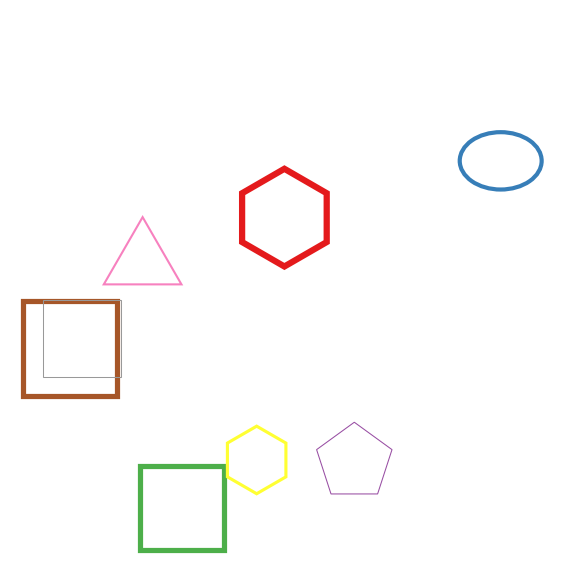[{"shape": "hexagon", "thickness": 3, "radius": 0.42, "center": [0.492, 0.622]}, {"shape": "oval", "thickness": 2, "radius": 0.35, "center": [0.867, 0.721]}, {"shape": "square", "thickness": 2.5, "radius": 0.36, "center": [0.315, 0.119]}, {"shape": "pentagon", "thickness": 0.5, "radius": 0.34, "center": [0.614, 0.199]}, {"shape": "hexagon", "thickness": 1.5, "radius": 0.29, "center": [0.444, 0.203]}, {"shape": "square", "thickness": 2.5, "radius": 0.41, "center": [0.121, 0.395]}, {"shape": "triangle", "thickness": 1, "radius": 0.39, "center": [0.247, 0.546]}, {"shape": "square", "thickness": 0.5, "radius": 0.34, "center": [0.142, 0.413]}]